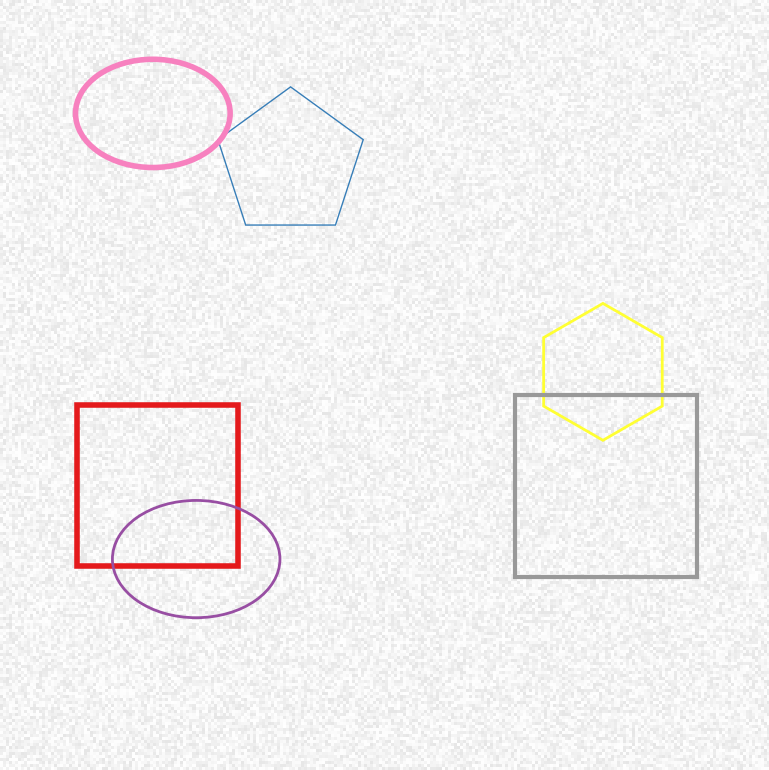[{"shape": "square", "thickness": 2, "radius": 0.52, "center": [0.205, 0.369]}, {"shape": "pentagon", "thickness": 0.5, "radius": 0.5, "center": [0.377, 0.788]}, {"shape": "oval", "thickness": 1, "radius": 0.54, "center": [0.255, 0.274]}, {"shape": "hexagon", "thickness": 1, "radius": 0.44, "center": [0.783, 0.517]}, {"shape": "oval", "thickness": 2, "radius": 0.5, "center": [0.198, 0.853]}, {"shape": "square", "thickness": 1.5, "radius": 0.59, "center": [0.787, 0.369]}]